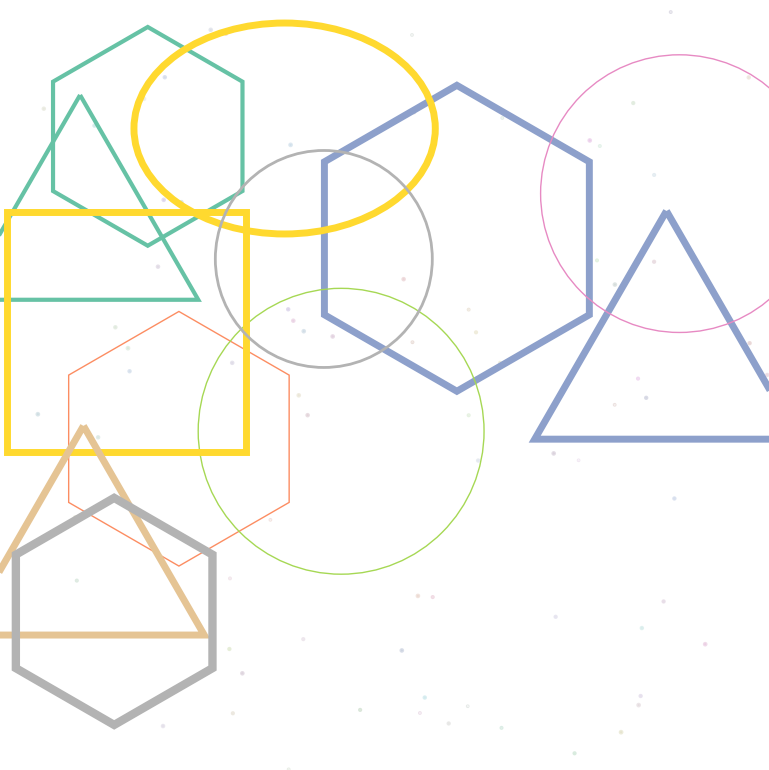[{"shape": "hexagon", "thickness": 1.5, "radius": 0.71, "center": [0.192, 0.823]}, {"shape": "triangle", "thickness": 1.5, "radius": 0.89, "center": [0.104, 0.699]}, {"shape": "hexagon", "thickness": 0.5, "radius": 0.83, "center": [0.232, 0.43]}, {"shape": "hexagon", "thickness": 2.5, "radius": 0.99, "center": [0.593, 0.691]}, {"shape": "triangle", "thickness": 2.5, "radius": 0.99, "center": [0.866, 0.528]}, {"shape": "circle", "thickness": 0.5, "radius": 0.9, "center": [0.882, 0.749]}, {"shape": "circle", "thickness": 0.5, "radius": 0.93, "center": [0.443, 0.44]}, {"shape": "square", "thickness": 2.5, "radius": 0.78, "center": [0.164, 0.569]}, {"shape": "oval", "thickness": 2.5, "radius": 0.98, "center": [0.37, 0.833]}, {"shape": "triangle", "thickness": 2.5, "radius": 0.91, "center": [0.108, 0.266]}, {"shape": "hexagon", "thickness": 3, "radius": 0.74, "center": [0.148, 0.206]}, {"shape": "circle", "thickness": 1, "radius": 0.7, "center": [0.421, 0.664]}]